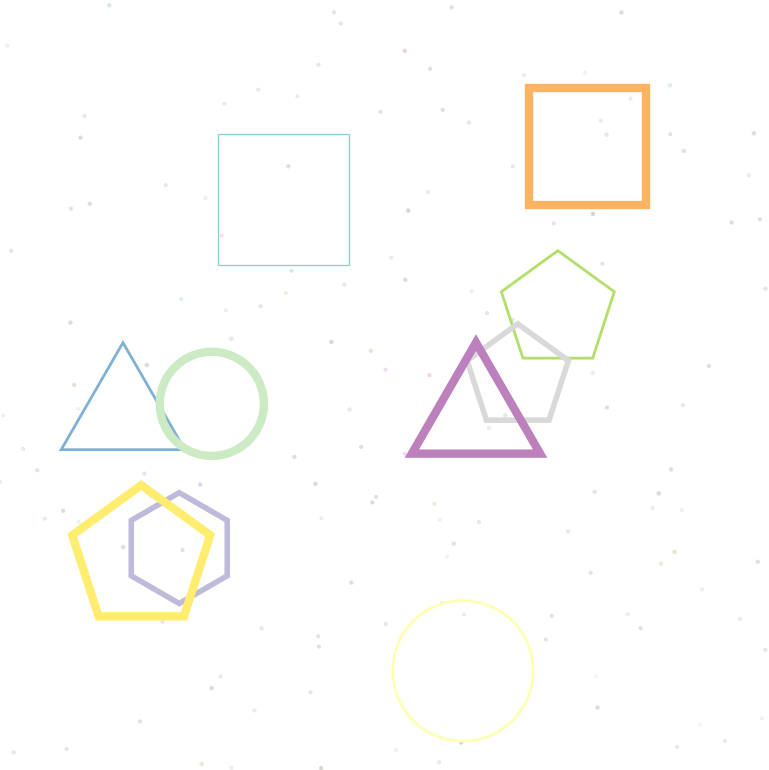[{"shape": "square", "thickness": 0.5, "radius": 0.43, "center": [0.368, 0.741]}, {"shape": "circle", "thickness": 1, "radius": 0.46, "center": [0.601, 0.129]}, {"shape": "hexagon", "thickness": 2, "radius": 0.36, "center": [0.233, 0.288]}, {"shape": "triangle", "thickness": 1, "radius": 0.46, "center": [0.16, 0.462]}, {"shape": "square", "thickness": 3, "radius": 0.38, "center": [0.763, 0.81]}, {"shape": "pentagon", "thickness": 1, "radius": 0.39, "center": [0.724, 0.597]}, {"shape": "pentagon", "thickness": 2, "radius": 0.35, "center": [0.672, 0.51]}, {"shape": "triangle", "thickness": 3, "radius": 0.48, "center": [0.618, 0.459]}, {"shape": "circle", "thickness": 3, "radius": 0.34, "center": [0.275, 0.476]}, {"shape": "pentagon", "thickness": 3, "radius": 0.47, "center": [0.183, 0.276]}]